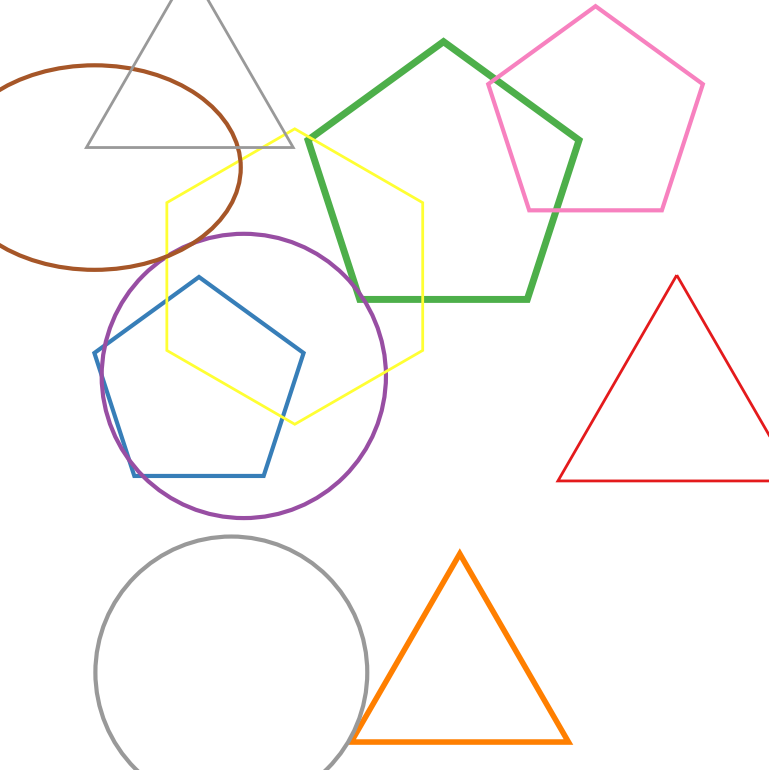[{"shape": "triangle", "thickness": 1, "radius": 0.89, "center": [0.879, 0.465]}, {"shape": "pentagon", "thickness": 1.5, "radius": 0.71, "center": [0.258, 0.497]}, {"shape": "pentagon", "thickness": 2.5, "radius": 0.93, "center": [0.576, 0.761]}, {"shape": "circle", "thickness": 1.5, "radius": 0.92, "center": [0.317, 0.512]}, {"shape": "triangle", "thickness": 2, "radius": 0.81, "center": [0.597, 0.118]}, {"shape": "hexagon", "thickness": 1, "radius": 0.96, "center": [0.383, 0.641]}, {"shape": "oval", "thickness": 1.5, "radius": 0.95, "center": [0.123, 0.782]}, {"shape": "pentagon", "thickness": 1.5, "radius": 0.73, "center": [0.773, 0.845]}, {"shape": "circle", "thickness": 1.5, "radius": 0.88, "center": [0.3, 0.127]}, {"shape": "triangle", "thickness": 1, "radius": 0.78, "center": [0.247, 0.886]}]